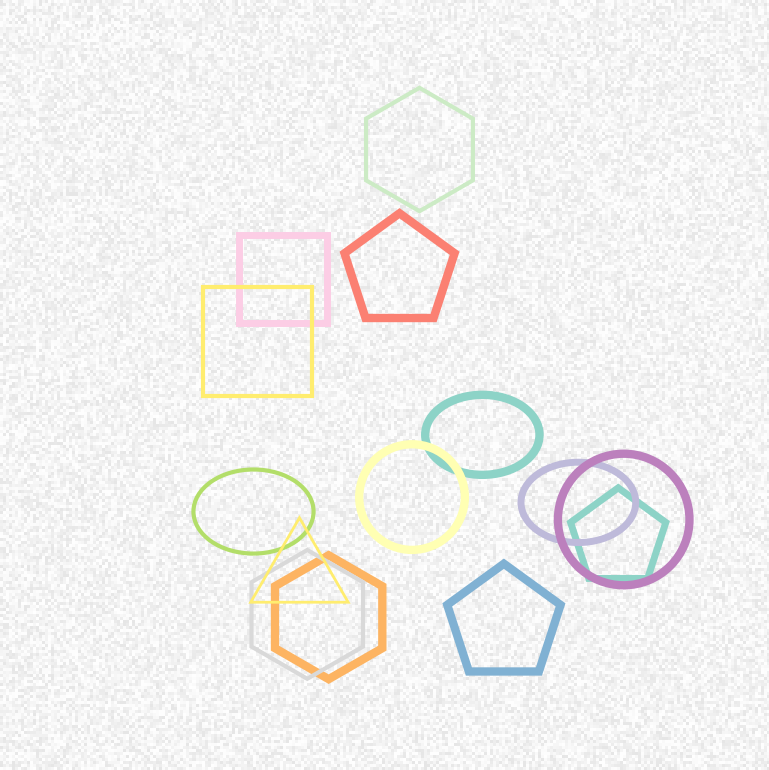[{"shape": "oval", "thickness": 3, "radius": 0.37, "center": [0.626, 0.435]}, {"shape": "pentagon", "thickness": 2.5, "radius": 0.33, "center": [0.803, 0.301]}, {"shape": "circle", "thickness": 3, "radius": 0.34, "center": [0.535, 0.354]}, {"shape": "oval", "thickness": 2.5, "radius": 0.37, "center": [0.751, 0.348]}, {"shape": "pentagon", "thickness": 3, "radius": 0.38, "center": [0.519, 0.648]}, {"shape": "pentagon", "thickness": 3, "radius": 0.39, "center": [0.654, 0.191]}, {"shape": "hexagon", "thickness": 3, "radius": 0.4, "center": [0.427, 0.198]}, {"shape": "oval", "thickness": 1.5, "radius": 0.39, "center": [0.329, 0.336]}, {"shape": "square", "thickness": 2.5, "radius": 0.29, "center": [0.367, 0.638]}, {"shape": "hexagon", "thickness": 1.5, "radius": 0.42, "center": [0.399, 0.202]}, {"shape": "circle", "thickness": 3, "radius": 0.43, "center": [0.81, 0.325]}, {"shape": "hexagon", "thickness": 1.5, "radius": 0.4, "center": [0.545, 0.806]}, {"shape": "square", "thickness": 1.5, "radius": 0.35, "center": [0.335, 0.556]}, {"shape": "triangle", "thickness": 1, "radius": 0.37, "center": [0.389, 0.254]}]